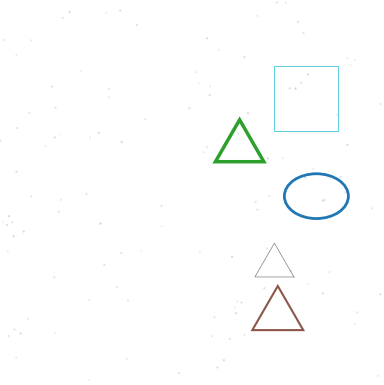[{"shape": "oval", "thickness": 2, "radius": 0.42, "center": [0.822, 0.49]}, {"shape": "triangle", "thickness": 2.5, "radius": 0.36, "center": [0.622, 0.616]}, {"shape": "triangle", "thickness": 1.5, "radius": 0.38, "center": [0.722, 0.181]}, {"shape": "triangle", "thickness": 0.5, "radius": 0.29, "center": [0.713, 0.31]}, {"shape": "square", "thickness": 0.5, "radius": 0.42, "center": [0.794, 0.744]}]